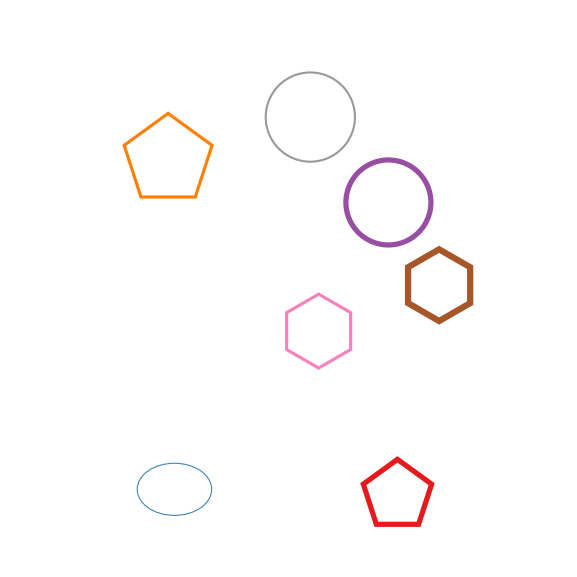[{"shape": "pentagon", "thickness": 2.5, "radius": 0.31, "center": [0.688, 0.142]}, {"shape": "oval", "thickness": 0.5, "radius": 0.32, "center": [0.302, 0.152]}, {"shape": "circle", "thickness": 2.5, "radius": 0.37, "center": [0.673, 0.649]}, {"shape": "pentagon", "thickness": 1.5, "radius": 0.4, "center": [0.291, 0.723]}, {"shape": "hexagon", "thickness": 3, "radius": 0.31, "center": [0.76, 0.505]}, {"shape": "hexagon", "thickness": 1.5, "radius": 0.32, "center": [0.552, 0.426]}, {"shape": "circle", "thickness": 1, "radius": 0.39, "center": [0.537, 0.796]}]